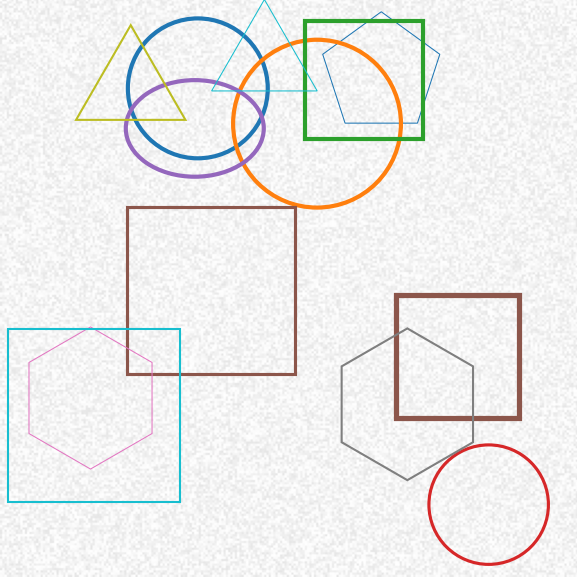[{"shape": "pentagon", "thickness": 0.5, "radius": 0.53, "center": [0.66, 0.872]}, {"shape": "circle", "thickness": 2, "radius": 0.61, "center": [0.343, 0.846]}, {"shape": "circle", "thickness": 2, "radius": 0.73, "center": [0.549, 0.785]}, {"shape": "square", "thickness": 2, "radius": 0.51, "center": [0.63, 0.861]}, {"shape": "circle", "thickness": 1.5, "radius": 0.52, "center": [0.846, 0.125]}, {"shape": "oval", "thickness": 2, "radius": 0.6, "center": [0.337, 0.777]}, {"shape": "square", "thickness": 2.5, "radius": 0.53, "center": [0.793, 0.382]}, {"shape": "square", "thickness": 1.5, "radius": 0.73, "center": [0.365, 0.496]}, {"shape": "hexagon", "thickness": 0.5, "radius": 0.62, "center": [0.157, 0.31]}, {"shape": "hexagon", "thickness": 1, "radius": 0.66, "center": [0.705, 0.299]}, {"shape": "triangle", "thickness": 1, "radius": 0.55, "center": [0.226, 0.846]}, {"shape": "triangle", "thickness": 0.5, "radius": 0.53, "center": [0.458, 0.894]}, {"shape": "square", "thickness": 1, "radius": 0.75, "center": [0.163, 0.279]}]